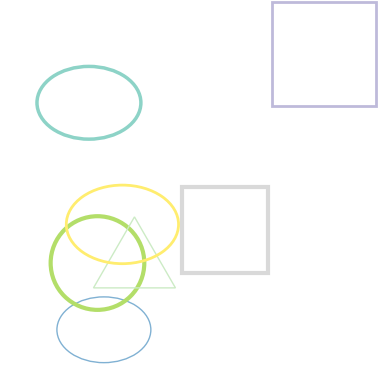[{"shape": "oval", "thickness": 2.5, "radius": 0.67, "center": [0.231, 0.733]}, {"shape": "square", "thickness": 2, "radius": 0.68, "center": [0.841, 0.86]}, {"shape": "oval", "thickness": 1, "radius": 0.61, "center": [0.27, 0.143]}, {"shape": "circle", "thickness": 3, "radius": 0.61, "center": [0.253, 0.317]}, {"shape": "square", "thickness": 3, "radius": 0.56, "center": [0.585, 0.403]}, {"shape": "triangle", "thickness": 1, "radius": 0.61, "center": [0.349, 0.314]}, {"shape": "oval", "thickness": 2, "radius": 0.73, "center": [0.318, 0.417]}]